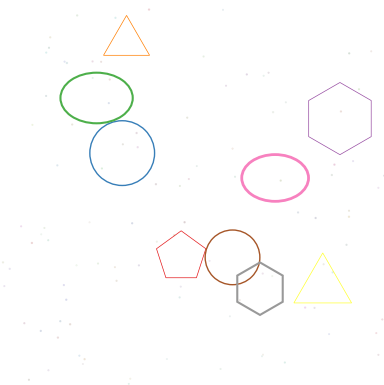[{"shape": "pentagon", "thickness": 0.5, "radius": 0.34, "center": [0.471, 0.333]}, {"shape": "circle", "thickness": 1, "radius": 0.42, "center": [0.317, 0.602]}, {"shape": "oval", "thickness": 1.5, "radius": 0.47, "center": [0.251, 0.745]}, {"shape": "hexagon", "thickness": 0.5, "radius": 0.47, "center": [0.883, 0.692]}, {"shape": "triangle", "thickness": 0.5, "radius": 0.35, "center": [0.329, 0.891]}, {"shape": "triangle", "thickness": 0.5, "radius": 0.43, "center": [0.838, 0.256]}, {"shape": "circle", "thickness": 1, "radius": 0.36, "center": [0.604, 0.332]}, {"shape": "oval", "thickness": 2, "radius": 0.43, "center": [0.715, 0.538]}, {"shape": "hexagon", "thickness": 1.5, "radius": 0.34, "center": [0.675, 0.25]}]